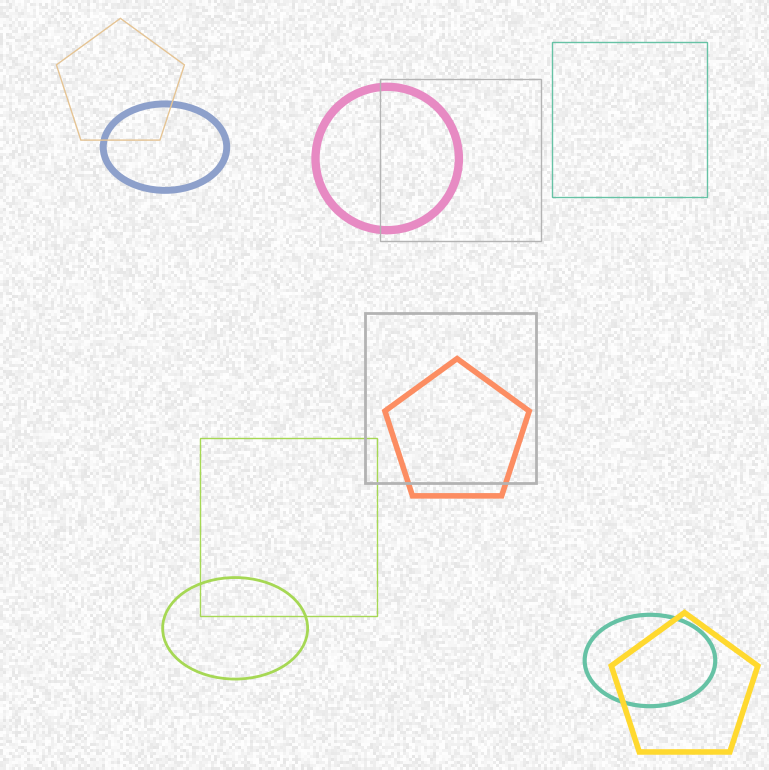[{"shape": "oval", "thickness": 1.5, "radius": 0.42, "center": [0.844, 0.142]}, {"shape": "square", "thickness": 0.5, "radius": 0.5, "center": [0.818, 0.845]}, {"shape": "pentagon", "thickness": 2, "radius": 0.49, "center": [0.594, 0.436]}, {"shape": "oval", "thickness": 2.5, "radius": 0.4, "center": [0.214, 0.809]}, {"shape": "circle", "thickness": 3, "radius": 0.47, "center": [0.503, 0.794]}, {"shape": "oval", "thickness": 1, "radius": 0.47, "center": [0.305, 0.184]}, {"shape": "square", "thickness": 0.5, "radius": 0.58, "center": [0.375, 0.316]}, {"shape": "pentagon", "thickness": 2, "radius": 0.5, "center": [0.889, 0.104]}, {"shape": "pentagon", "thickness": 0.5, "radius": 0.44, "center": [0.156, 0.889]}, {"shape": "square", "thickness": 1, "radius": 0.55, "center": [0.585, 0.483]}, {"shape": "square", "thickness": 0.5, "radius": 0.52, "center": [0.598, 0.792]}]